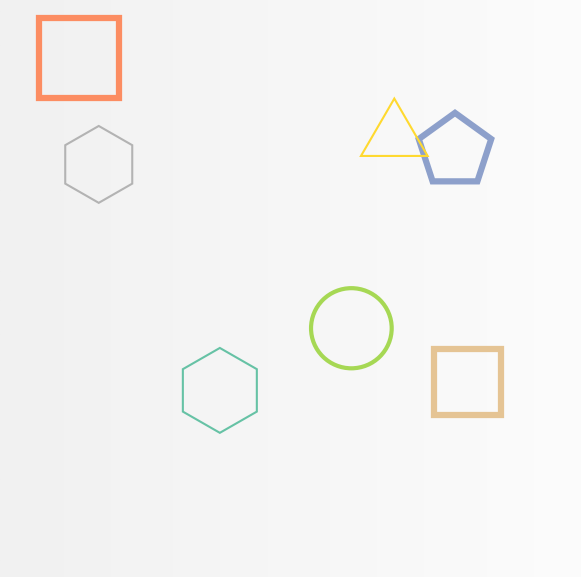[{"shape": "hexagon", "thickness": 1, "radius": 0.37, "center": [0.378, 0.323]}, {"shape": "square", "thickness": 3, "radius": 0.35, "center": [0.136, 0.899]}, {"shape": "pentagon", "thickness": 3, "radius": 0.33, "center": [0.783, 0.738]}, {"shape": "circle", "thickness": 2, "radius": 0.35, "center": [0.604, 0.431]}, {"shape": "triangle", "thickness": 1, "radius": 0.33, "center": [0.678, 0.762]}, {"shape": "square", "thickness": 3, "radius": 0.29, "center": [0.804, 0.337]}, {"shape": "hexagon", "thickness": 1, "radius": 0.33, "center": [0.17, 0.714]}]